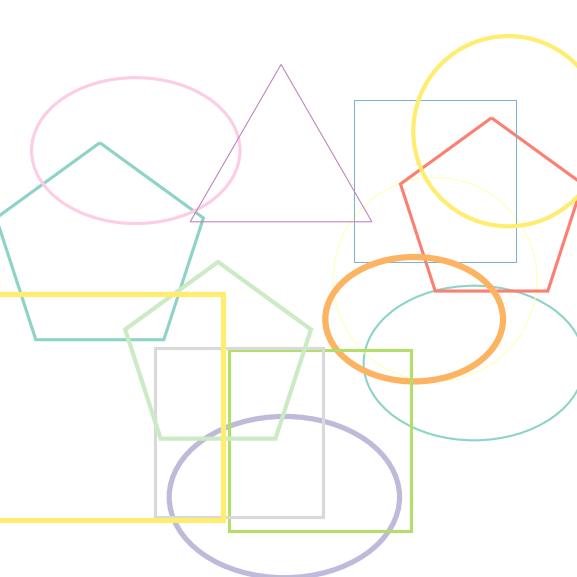[{"shape": "oval", "thickness": 1, "radius": 0.96, "center": [0.821, 0.371]}, {"shape": "pentagon", "thickness": 1.5, "radius": 0.94, "center": [0.173, 0.563]}, {"shape": "circle", "thickness": 0.5, "radius": 0.88, "center": [0.753, 0.515]}, {"shape": "oval", "thickness": 2.5, "radius": 1.0, "center": [0.492, 0.138]}, {"shape": "pentagon", "thickness": 1.5, "radius": 0.83, "center": [0.851, 0.629]}, {"shape": "square", "thickness": 0.5, "radius": 0.7, "center": [0.753, 0.686]}, {"shape": "oval", "thickness": 3, "radius": 0.77, "center": [0.717, 0.446]}, {"shape": "square", "thickness": 1.5, "radius": 0.79, "center": [0.554, 0.236]}, {"shape": "oval", "thickness": 1.5, "radius": 0.9, "center": [0.235, 0.738]}, {"shape": "square", "thickness": 1.5, "radius": 0.73, "center": [0.414, 0.25]}, {"shape": "triangle", "thickness": 0.5, "radius": 0.91, "center": [0.487, 0.706]}, {"shape": "pentagon", "thickness": 2, "radius": 0.85, "center": [0.378, 0.376]}, {"shape": "square", "thickness": 2.5, "radius": 0.98, "center": [0.191, 0.294]}, {"shape": "circle", "thickness": 2, "radius": 0.82, "center": [0.88, 0.772]}]